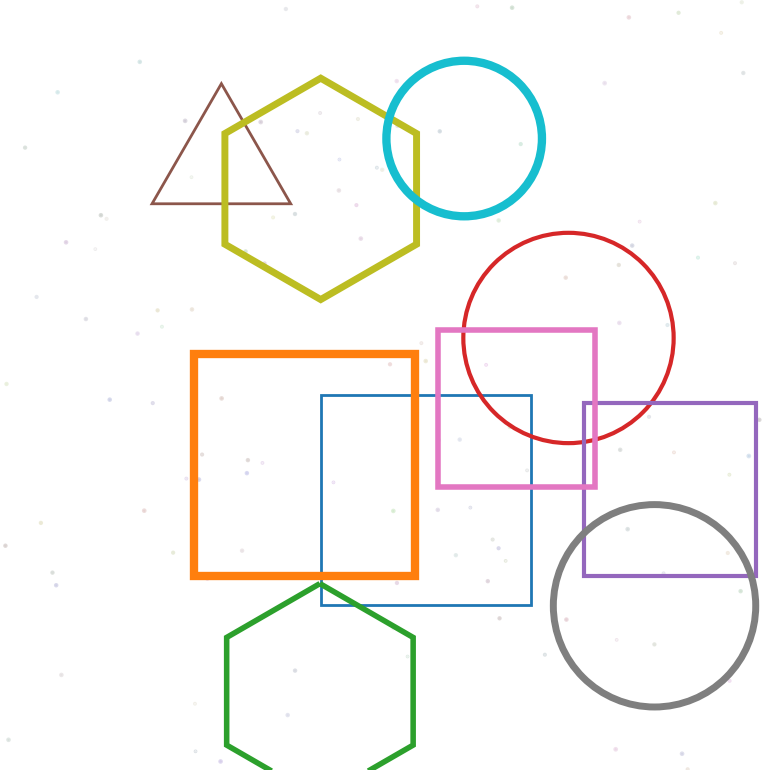[{"shape": "square", "thickness": 1, "radius": 0.68, "center": [0.553, 0.35]}, {"shape": "square", "thickness": 3, "radius": 0.72, "center": [0.396, 0.396]}, {"shape": "hexagon", "thickness": 2, "radius": 0.7, "center": [0.415, 0.102]}, {"shape": "circle", "thickness": 1.5, "radius": 0.68, "center": [0.738, 0.561]}, {"shape": "square", "thickness": 1.5, "radius": 0.56, "center": [0.87, 0.364]}, {"shape": "triangle", "thickness": 1, "radius": 0.52, "center": [0.288, 0.787]}, {"shape": "square", "thickness": 2, "radius": 0.51, "center": [0.671, 0.469]}, {"shape": "circle", "thickness": 2.5, "radius": 0.66, "center": [0.85, 0.213]}, {"shape": "hexagon", "thickness": 2.5, "radius": 0.72, "center": [0.417, 0.755]}, {"shape": "circle", "thickness": 3, "radius": 0.51, "center": [0.603, 0.82]}]